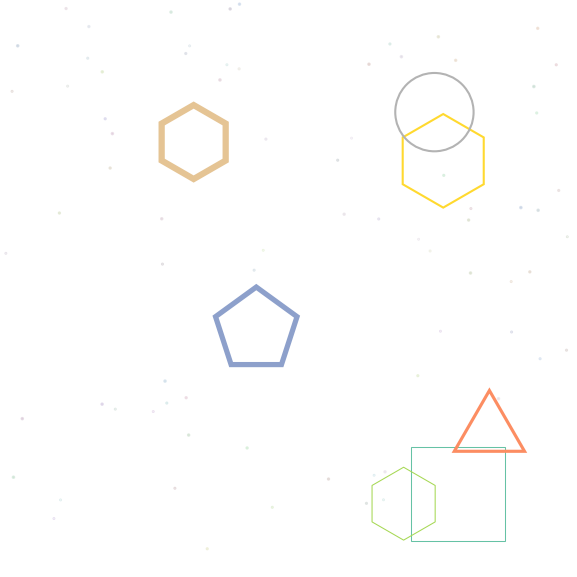[{"shape": "square", "thickness": 0.5, "radius": 0.4, "center": [0.793, 0.144]}, {"shape": "triangle", "thickness": 1.5, "radius": 0.35, "center": [0.847, 0.253]}, {"shape": "pentagon", "thickness": 2.5, "radius": 0.37, "center": [0.444, 0.428]}, {"shape": "hexagon", "thickness": 0.5, "radius": 0.32, "center": [0.699, 0.127]}, {"shape": "hexagon", "thickness": 1, "radius": 0.41, "center": [0.767, 0.721]}, {"shape": "hexagon", "thickness": 3, "radius": 0.32, "center": [0.335, 0.753]}, {"shape": "circle", "thickness": 1, "radius": 0.34, "center": [0.752, 0.805]}]